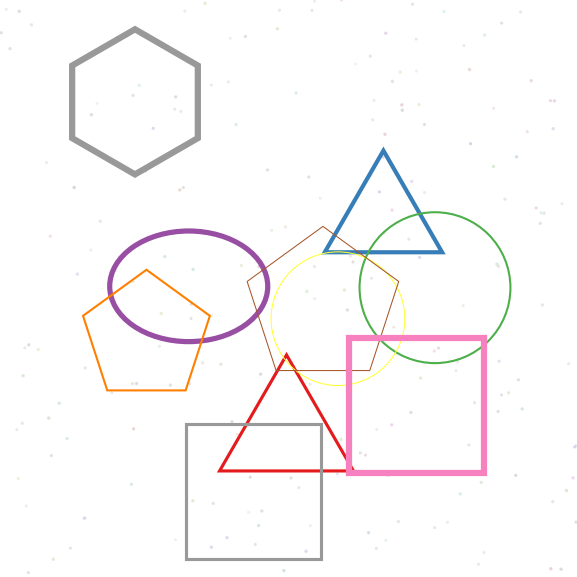[{"shape": "triangle", "thickness": 1.5, "radius": 0.67, "center": [0.496, 0.251]}, {"shape": "triangle", "thickness": 2, "radius": 0.59, "center": [0.664, 0.621]}, {"shape": "circle", "thickness": 1, "radius": 0.65, "center": [0.753, 0.501]}, {"shape": "oval", "thickness": 2.5, "radius": 0.68, "center": [0.327, 0.503]}, {"shape": "pentagon", "thickness": 1, "radius": 0.58, "center": [0.254, 0.417]}, {"shape": "circle", "thickness": 0.5, "radius": 0.58, "center": [0.585, 0.447]}, {"shape": "pentagon", "thickness": 0.5, "radius": 0.69, "center": [0.559, 0.469]}, {"shape": "square", "thickness": 3, "radius": 0.58, "center": [0.722, 0.296]}, {"shape": "hexagon", "thickness": 3, "radius": 0.63, "center": [0.234, 0.823]}, {"shape": "square", "thickness": 1.5, "radius": 0.59, "center": [0.439, 0.149]}]